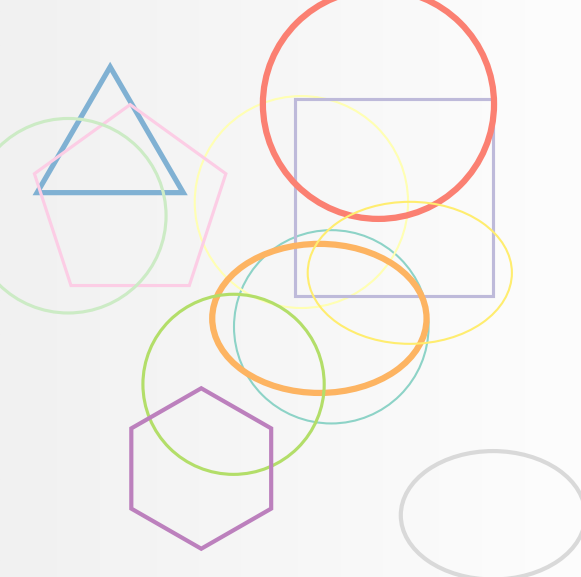[{"shape": "circle", "thickness": 1, "radius": 0.84, "center": [0.57, 0.433]}, {"shape": "circle", "thickness": 1, "radius": 0.92, "center": [0.519, 0.649]}, {"shape": "square", "thickness": 1.5, "radius": 0.85, "center": [0.677, 0.657]}, {"shape": "circle", "thickness": 3, "radius": 0.99, "center": [0.651, 0.819]}, {"shape": "triangle", "thickness": 2.5, "radius": 0.73, "center": [0.19, 0.738]}, {"shape": "oval", "thickness": 3, "radius": 0.92, "center": [0.549, 0.448]}, {"shape": "circle", "thickness": 1.5, "radius": 0.78, "center": [0.402, 0.334]}, {"shape": "pentagon", "thickness": 1.5, "radius": 0.87, "center": [0.224, 0.645]}, {"shape": "oval", "thickness": 2, "radius": 0.79, "center": [0.848, 0.107]}, {"shape": "hexagon", "thickness": 2, "radius": 0.69, "center": [0.346, 0.188]}, {"shape": "circle", "thickness": 1.5, "radius": 0.84, "center": [0.117, 0.626]}, {"shape": "oval", "thickness": 1, "radius": 0.88, "center": [0.705, 0.527]}]